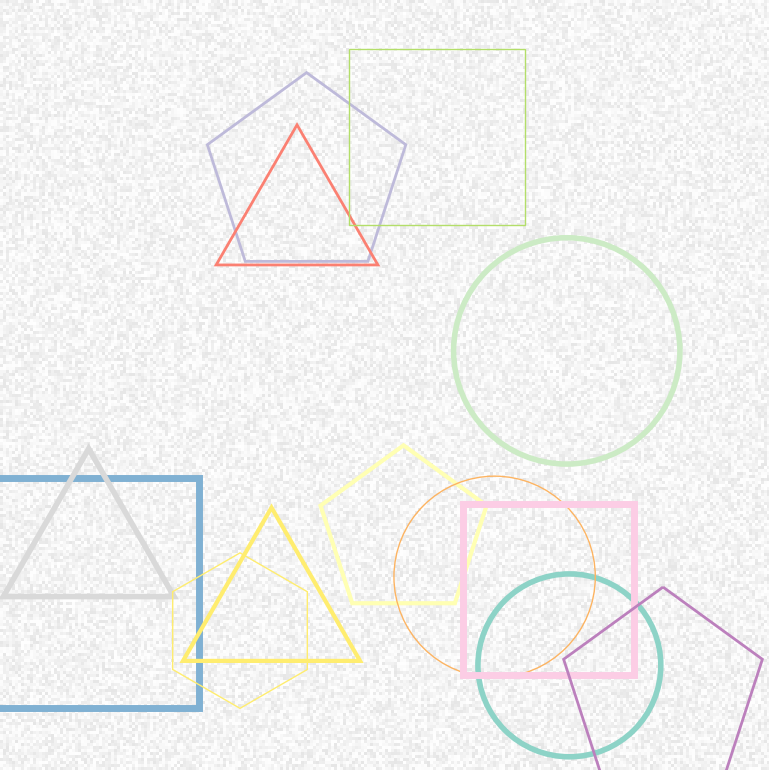[{"shape": "circle", "thickness": 2, "radius": 0.59, "center": [0.739, 0.136]}, {"shape": "pentagon", "thickness": 1.5, "radius": 0.57, "center": [0.524, 0.308]}, {"shape": "pentagon", "thickness": 1, "radius": 0.68, "center": [0.398, 0.77]}, {"shape": "triangle", "thickness": 1, "radius": 0.61, "center": [0.386, 0.717]}, {"shape": "square", "thickness": 2.5, "radius": 0.74, "center": [0.11, 0.23]}, {"shape": "circle", "thickness": 0.5, "radius": 0.65, "center": [0.642, 0.251]}, {"shape": "square", "thickness": 0.5, "radius": 0.57, "center": [0.567, 0.822]}, {"shape": "square", "thickness": 2.5, "radius": 0.56, "center": [0.712, 0.234]}, {"shape": "triangle", "thickness": 2, "radius": 0.64, "center": [0.115, 0.289]}, {"shape": "pentagon", "thickness": 1, "radius": 0.68, "center": [0.861, 0.102]}, {"shape": "circle", "thickness": 2, "radius": 0.73, "center": [0.736, 0.544]}, {"shape": "hexagon", "thickness": 0.5, "radius": 0.5, "center": [0.312, 0.181]}, {"shape": "triangle", "thickness": 1.5, "radius": 0.66, "center": [0.353, 0.208]}]